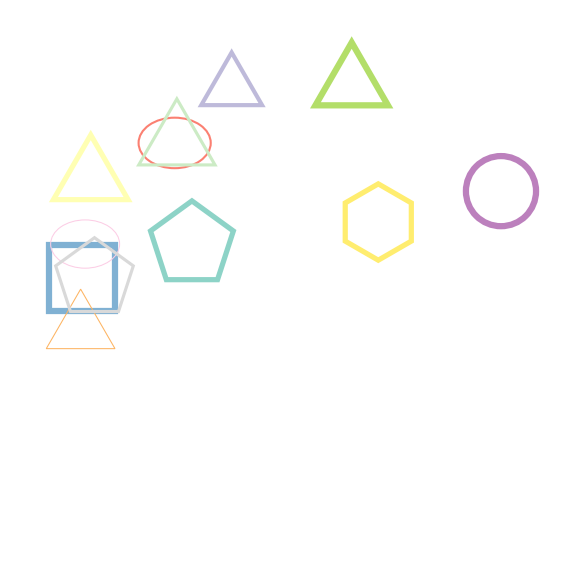[{"shape": "pentagon", "thickness": 2.5, "radius": 0.38, "center": [0.332, 0.576]}, {"shape": "triangle", "thickness": 2.5, "radius": 0.37, "center": [0.157, 0.691]}, {"shape": "triangle", "thickness": 2, "radius": 0.3, "center": [0.401, 0.847]}, {"shape": "oval", "thickness": 1, "radius": 0.31, "center": [0.302, 0.752]}, {"shape": "square", "thickness": 3, "radius": 0.29, "center": [0.143, 0.518]}, {"shape": "triangle", "thickness": 0.5, "radius": 0.34, "center": [0.14, 0.43]}, {"shape": "triangle", "thickness": 3, "radius": 0.36, "center": [0.609, 0.853]}, {"shape": "oval", "thickness": 0.5, "radius": 0.3, "center": [0.147, 0.577]}, {"shape": "pentagon", "thickness": 1.5, "radius": 0.35, "center": [0.164, 0.517]}, {"shape": "circle", "thickness": 3, "radius": 0.3, "center": [0.868, 0.668]}, {"shape": "triangle", "thickness": 1.5, "radius": 0.38, "center": [0.306, 0.752]}, {"shape": "hexagon", "thickness": 2.5, "radius": 0.33, "center": [0.655, 0.615]}]